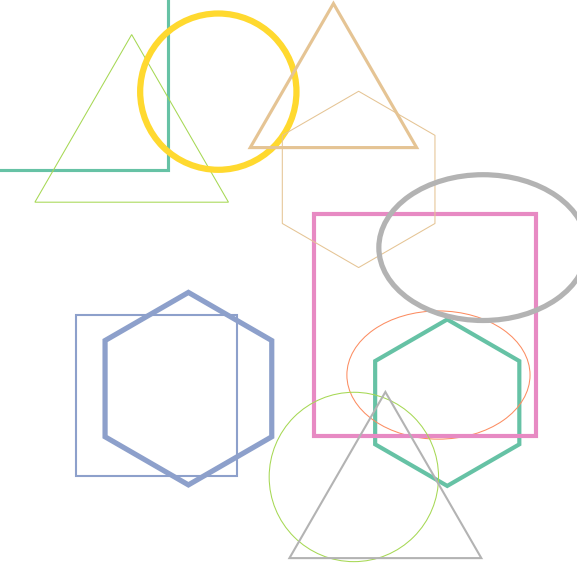[{"shape": "hexagon", "thickness": 2, "radius": 0.72, "center": [0.774, 0.302]}, {"shape": "square", "thickness": 1.5, "radius": 0.95, "center": [0.102, 0.894]}, {"shape": "oval", "thickness": 0.5, "radius": 0.79, "center": [0.759, 0.35]}, {"shape": "hexagon", "thickness": 2.5, "radius": 0.83, "center": [0.326, 0.326]}, {"shape": "square", "thickness": 1, "radius": 0.7, "center": [0.272, 0.315]}, {"shape": "square", "thickness": 2, "radius": 0.96, "center": [0.735, 0.436]}, {"shape": "triangle", "thickness": 0.5, "radius": 0.97, "center": [0.228, 0.746]}, {"shape": "circle", "thickness": 0.5, "radius": 0.73, "center": [0.613, 0.173]}, {"shape": "circle", "thickness": 3, "radius": 0.68, "center": [0.378, 0.84]}, {"shape": "triangle", "thickness": 1.5, "radius": 0.83, "center": [0.577, 0.827]}, {"shape": "hexagon", "thickness": 0.5, "radius": 0.76, "center": [0.621, 0.688]}, {"shape": "oval", "thickness": 2.5, "radius": 0.9, "center": [0.836, 0.57]}, {"shape": "triangle", "thickness": 1, "radius": 0.96, "center": [0.667, 0.129]}]